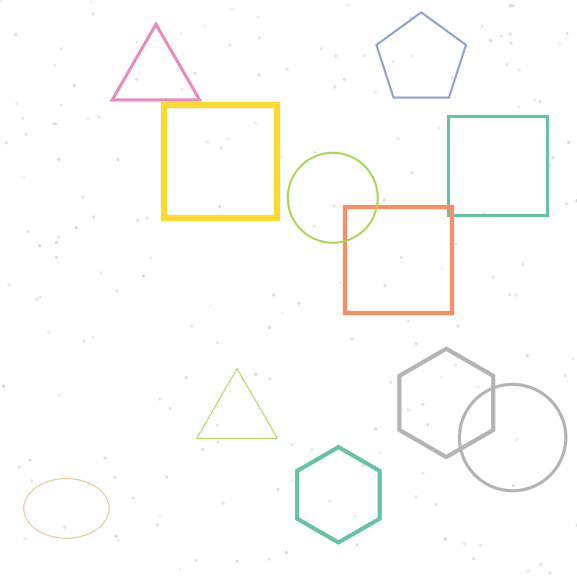[{"shape": "square", "thickness": 1.5, "radius": 0.43, "center": [0.862, 0.712]}, {"shape": "hexagon", "thickness": 2, "radius": 0.41, "center": [0.586, 0.142]}, {"shape": "square", "thickness": 2, "radius": 0.46, "center": [0.69, 0.549]}, {"shape": "pentagon", "thickness": 1, "radius": 0.41, "center": [0.729, 0.896]}, {"shape": "triangle", "thickness": 1.5, "radius": 0.44, "center": [0.27, 0.87]}, {"shape": "circle", "thickness": 1, "radius": 0.39, "center": [0.576, 0.657]}, {"shape": "triangle", "thickness": 0.5, "radius": 0.4, "center": [0.411, 0.28]}, {"shape": "square", "thickness": 3, "radius": 0.49, "center": [0.382, 0.72]}, {"shape": "oval", "thickness": 0.5, "radius": 0.37, "center": [0.115, 0.119]}, {"shape": "hexagon", "thickness": 2, "radius": 0.47, "center": [0.773, 0.301]}, {"shape": "circle", "thickness": 1.5, "radius": 0.46, "center": [0.888, 0.241]}]